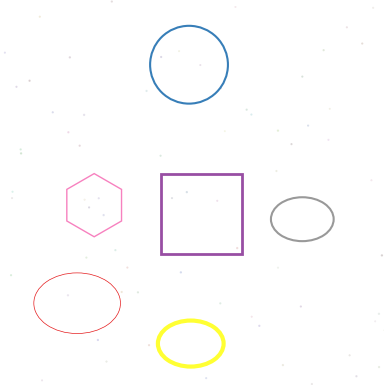[{"shape": "oval", "thickness": 0.5, "radius": 0.56, "center": [0.2, 0.212]}, {"shape": "circle", "thickness": 1.5, "radius": 0.51, "center": [0.491, 0.832]}, {"shape": "square", "thickness": 2, "radius": 0.52, "center": [0.523, 0.445]}, {"shape": "oval", "thickness": 3, "radius": 0.43, "center": [0.495, 0.108]}, {"shape": "hexagon", "thickness": 1, "radius": 0.41, "center": [0.245, 0.467]}, {"shape": "oval", "thickness": 1.5, "radius": 0.41, "center": [0.785, 0.431]}]